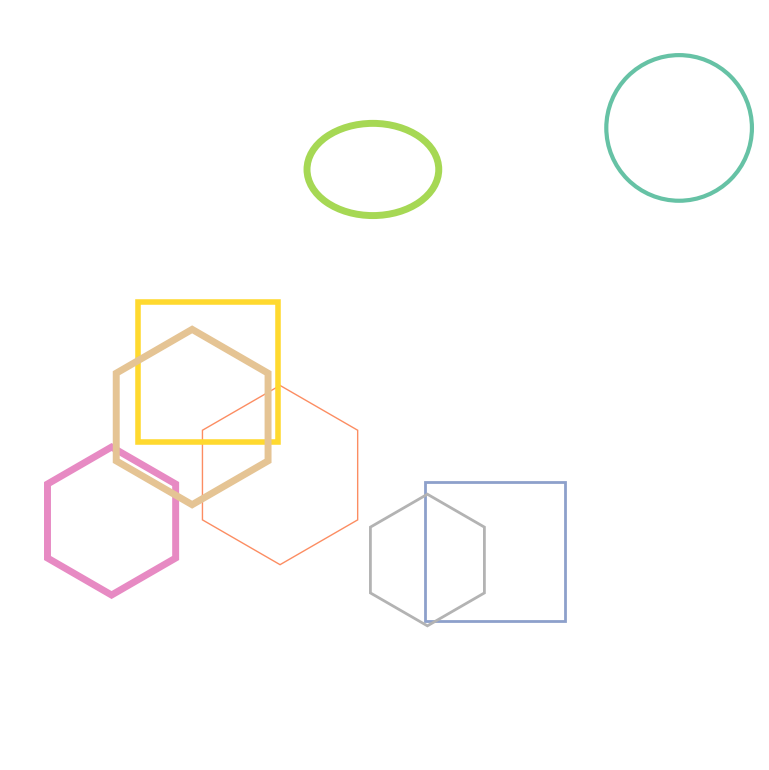[{"shape": "circle", "thickness": 1.5, "radius": 0.47, "center": [0.882, 0.834]}, {"shape": "hexagon", "thickness": 0.5, "radius": 0.58, "center": [0.364, 0.383]}, {"shape": "square", "thickness": 1, "radius": 0.45, "center": [0.643, 0.284]}, {"shape": "hexagon", "thickness": 2.5, "radius": 0.48, "center": [0.145, 0.323]}, {"shape": "oval", "thickness": 2.5, "radius": 0.43, "center": [0.484, 0.78]}, {"shape": "square", "thickness": 2, "radius": 0.45, "center": [0.27, 0.517]}, {"shape": "hexagon", "thickness": 2.5, "radius": 0.57, "center": [0.25, 0.458]}, {"shape": "hexagon", "thickness": 1, "radius": 0.43, "center": [0.555, 0.273]}]